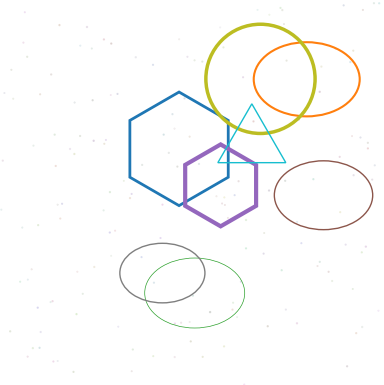[{"shape": "hexagon", "thickness": 2, "radius": 0.74, "center": [0.465, 0.613]}, {"shape": "oval", "thickness": 1.5, "radius": 0.69, "center": [0.797, 0.794]}, {"shape": "oval", "thickness": 0.5, "radius": 0.65, "center": [0.506, 0.239]}, {"shape": "hexagon", "thickness": 3, "radius": 0.53, "center": [0.573, 0.519]}, {"shape": "oval", "thickness": 1, "radius": 0.64, "center": [0.84, 0.493]}, {"shape": "oval", "thickness": 1, "radius": 0.55, "center": [0.422, 0.291]}, {"shape": "circle", "thickness": 2.5, "radius": 0.71, "center": [0.677, 0.795]}, {"shape": "triangle", "thickness": 1, "radius": 0.51, "center": [0.654, 0.628]}]